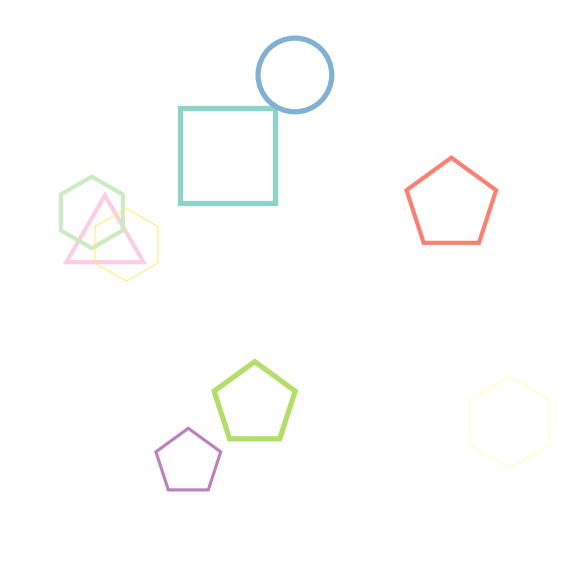[{"shape": "square", "thickness": 2.5, "radius": 0.41, "center": [0.394, 0.73]}, {"shape": "hexagon", "thickness": 0.5, "radius": 0.39, "center": [0.882, 0.268]}, {"shape": "pentagon", "thickness": 2, "radius": 0.41, "center": [0.781, 0.645]}, {"shape": "circle", "thickness": 2.5, "radius": 0.32, "center": [0.511, 0.869]}, {"shape": "pentagon", "thickness": 2.5, "radius": 0.37, "center": [0.441, 0.299]}, {"shape": "triangle", "thickness": 2, "radius": 0.39, "center": [0.182, 0.584]}, {"shape": "pentagon", "thickness": 1.5, "radius": 0.29, "center": [0.326, 0.199]}, {"shape": "hexagon", "thickness": 2, "radius": 0.31, "center": [0.159, 0.631]}, {"shape": "hexagon", "thickness": 0.5, "radius": 0.31, "center": [0.219, 0.575]}]